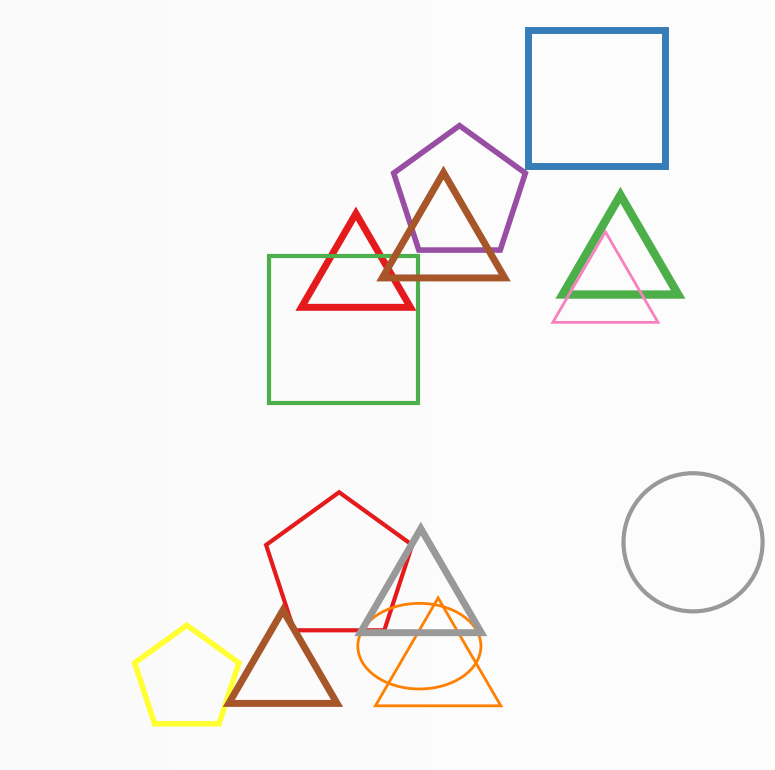[{"shape": "triangle", "thickness": 2.5, "radius": 0.41, "center": [0.459, 0.642]}, {"shape": "pentagon", "thickness": 1.5, "radius": 0.5, "center": [0.438, 0.262]}, {"shape": "square", "thickness": 2.5, "radius": 0.44, "center": [0.77, 0.873]}, {"shape": "triangle", "thickness": 3, "radius": 0.43, "center": [0.801, 0.661]}, {"shape": "square", "thickness": 1.5, "radius": 0.48, "center": [0.443, 0.572]}, {"shape": "pentagon", "thickness": 2, "radius": 0.45, "center": [0.593, 0.748]}, {"shape": "oval", "thickness": 1, "radius": 0.4, "center": [0.541, 0.161]}, {"shape": "triangle", "thickness": 1, "radius": 0.47, "center": [0.565, 0.13]}, {"shape": "pentagon", "thickness": 2, "radius": 0.35, "center": [0.241, 0.117]}, {"shape": "triangle", "thickness": 2.5, "radius": 0.46, "center": [0.572, 0.685]}, {"shape": "triangle", "thickness": 2.5, "radius": 0.4, "center": [0.365, 0.127]}, {"shape": "triangle", "thickness": 1, "radius": 0.39, "center": [0.781, 0.621]}, {"shape": "triangle", "thickness": 2.5, "radius": 0.45, "center": [0.543, 0.223]}, {"shape": "circle", "thickness": 1.5, "radius": 0.45, "center": [0.894, 0.296]}]